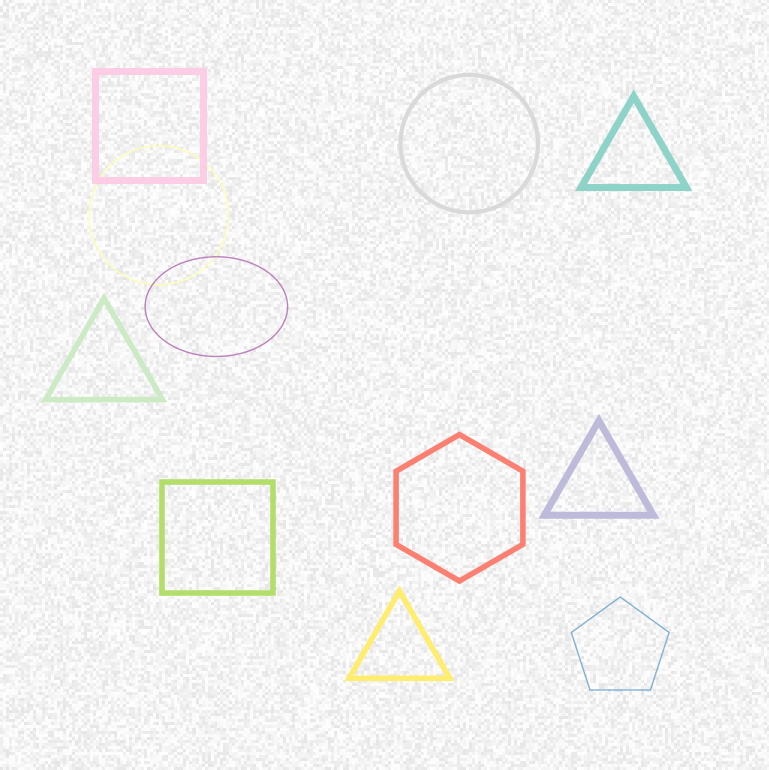[{"shape": "triangle", "thickness": 2.5, "radius": 0.4, "center": [0.823, 0.796]}, {"shape": "circle", "thickness": 0.5, "radius": 0.45, "center": [0.206, 0.72]}, {"shape": "triangle", "thickness": 2.5, "radius": 0.41, "center": [0.778, 0.372]}, {"shape": "hexagon", "thickness": 2, "radius": 0.48, "center": [0.597, 0.341]}, {"shape": "pentagon", "thickness": 0.5, "radius": 0.33, "center": [0.805, 0.158]}, {"shape": "square", "thickness": 2, "radius": 0.36, "center": [0.282, 0.302]}, {"shape": "square", "thickness": 2.5, "radius": 0.35, "center": [0.193, 0.837]}, {"shape": "circle", "thickness": 1.5, "radius": 0.45, "center": [0.609, 0.813]}, {"shape": "oval", "thickness": 0.5, "radius": 0.46, "center": [0.281, 0.602]}, {"shape": "triangle", "thickness": 2, "radius": 0.44, "center": [0.135, 0.525]}, {"shape": "triangle", "thickness": 2, "radius": 0.38, "center": [0.519, 0.157]}]